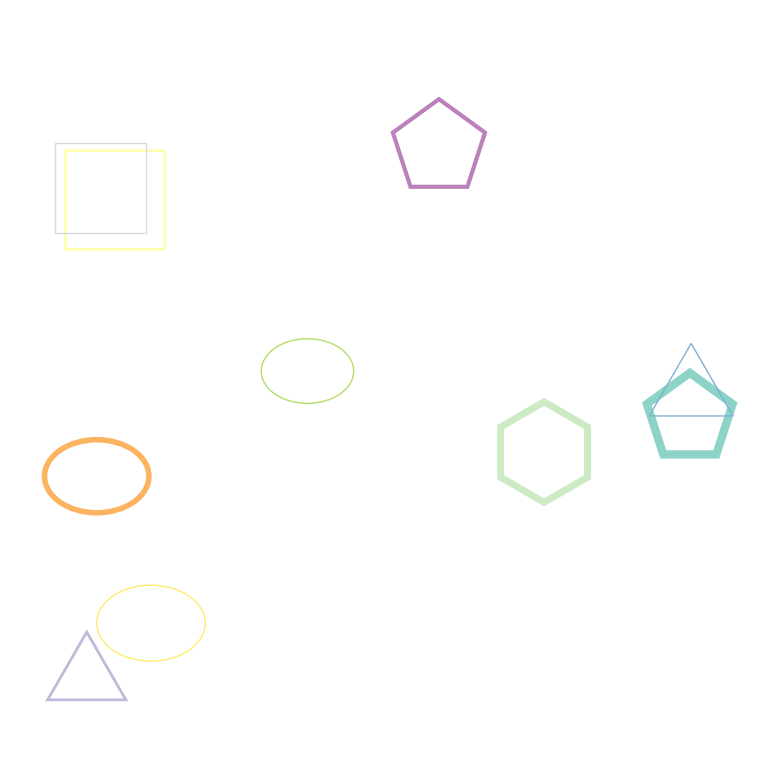[{"shape": "pentagon", "thickness": 3, "radius": 0.29, "center": [0.896, 0.457]}, {"shape": "square", "thickness": 1, "radius": 0.32, "center": [0.148, 0.742]}, {"shape": "triangle", "thickness": 1, "radius": 0.29, "center": [0.113, 0.12]}, {"shape": "triangle", "thickness": 0.5, "radius": 0.31, "center": [0.898, 0.491]}, {"shape": "oval", "thickness": 2, "radius": 0.34, "center": [0.126, 0.382]}, {"shape": "oval", "thickness": 0.5, "radius": 0.3, "center": [0.399, 0.518]}, {"shape": "square", "thickness": 0.5, "radius": 0.29, "center": [0.131, 0.755]}, {"shape": "pentagon", "thickness": 1.5, "radius": 0.31, "center": [0.57, 0.808]}, {"shape": "hexagon", "thickness": 2.5, "radius": 0.33, "center": [0.707, 0.413]}, {"shape": "oval", "thickness": 0.5, "radius": 0.35, "center": [0.196, 0.191]}]